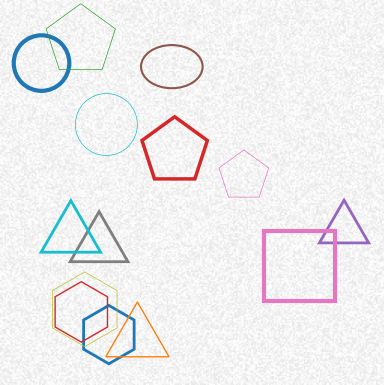[{"shape": "hexagon", "thickness": 2, "radius": 0.38, "center": [0.283, 0.131]}, {"shape": "circle", "thickness": 3, "radius": 0.36, "center": [0.108, 0.836]}, {"shape": "triangle", "thickness": 1, "radius": 0.47, "center": [0.357, 0.121]}, {"shape": "pentagon", "thickness": 0.5, "radius": 0.47, "center": [0.21, 0.896]}, {"shape": "hexagon", "thickness": 1, "radius": 0.39, "center": [0.211, 0.19]}, {"shape": "pentagon", "thickness": 2.5, "radius": 0.45, "center": [0.454, 0.608]}, {"shape": "triangle", "thickness": 2, "radius": 0.37, "center": [0.894, 0.406]}, {"shape": "oval", "thickness": 1.5, "radius": 0.4, "center": [0.446, 0.827]}, {"shape": "pentagon", "thickness": 0.5, "radius": 0.34, "center": [0.633, 0.543]}, {"shape": "square", "thickness": 3, "radius": 0.46, "center": [0.778, 0.31]}, {"shape": "triangle", "thickness": 2, "radius": 0.43, "center": [0.257, 0.364]}, {"shape": "hexagon", "thickness": 0.5, "radius": 0.48, "center": [0.22, 0.197]}, {"shape": "circle", "thickness": 0.5, "radius": 0.4, "center": [0.276, 0.677]}, {"shape": "triangle", "thickness": 2, "radius": 0.45, "center": [0.184, 0.39]}]